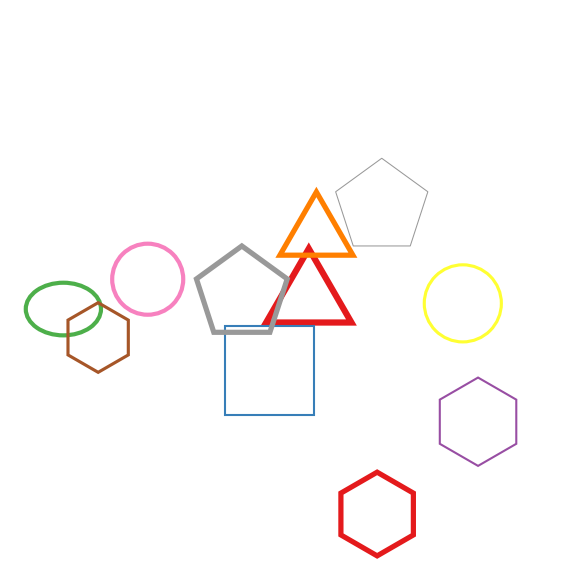[{"shape": "triangle", "thickness": 3, "radius": 0.43, "center": [0.535, 0.483]}, {"shape": "hexagon", "thickness": 2.5, "radius": 0.36, "center": [0.653, 0.109]}, {"shape": "square", "thickness": 1, "radius": 0.39, "center": [0.466, 0.357]}, {"shape": "oval", "thickness": 2, "radius": 0.33, "center": [0.11, 0.464]}, {"shape": "hexagon", "thickness": 1, "radius": 0.38, "center": [0.828, 0.269]}, {"shape": "triangle", "thickness": 2.5, "radius": 0.36, "center": [0.548, 0.594]}, {"shape": "circle", "thickness": 1.5, "radius": 0.33, "center": [0.801, 0.474]}, {"shape": "hexagon", "thickness": 1.5, "radius": 0.3, "center": [0.17, 0.415]}, {"shape": "circle", "thickness": 2, "radius": 0.31, "center": [0.256, 0.516]}, {"shape": "pentagon", "thickness": 0.5, "radius": 0.42, "center": [0.661, 0.641]}, {"shape": "pentagon", "thickness": 2.5, "radius": 0.41, "center": [0.419, 0.491]}]